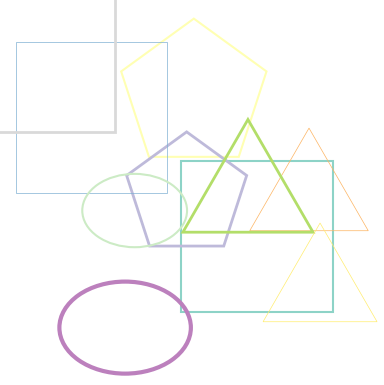[{"shape": "square", "thickness": 1.5, "radius": 0.98, "center": [0.667, 0.385]}, {"shape": "pentagon", "thickness": 1.5, "radius": 0.99, "center": [0.503, 0.753]}, {"shape": "pentagon", "thickness": 2, "radius": 0.82, "center": [0.485, 0.494]}, {"shape": "square", "thickness": 0.5, "radius": 0.98, "center": [0.238, 0.694]}, {"shape": "triangle", "thickness": 0.5, "radius": 0.89, "center": [0.803, 0.49]}, {"shape": "triangle", "thickness": 2, "radius": 0.98, "center": [0.644, 0.494]}, {"shape": "square", "thickness": 2, "radius": 0.97, "center": [0.105, 0.851]}, {"shape": "oval", "thickness": 3, "radius": 0.85, "center": [0.325, 0.149]}, {"shape": "oval", "thickness": 1.5, "radius": 0.68, "center": [0.35, 0.453]}, {"shape": "triangle", "thickness": 0.5, "radius": 0.85, "center": [0.831, 0.25]}]